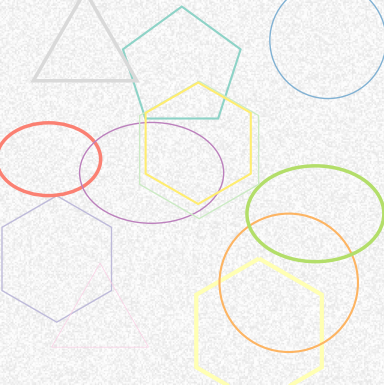[{"shape": "pentagon", "thickness": 1.5, "radius": 0.8, "center": [0.472, 0.822]}, {"shape": "hexagon", "thickness": 3, "radius": 0.94, "center": [0.673, 0.14]}, {"shape": "hexagon", "thickness": 1, "radius": 0.82, "center": [0.147, 0.327]}, {"shape": "oval", "thickness": 2.5, "radius": 0.68, "center": [0.126, 0.586]}, {"shape": "circle", "thickness": 1, "radius": 0.76, "center": [0.852, 0.895]}, {"shape": "circle", "thickness": 1.5, "radius": 0.9, "center": [0.75, 0.265]}, {"shape": "oval", "thickness": 2.5, "radius": 0.89, "center": [0.819, 0.445]}, {"shape": "triangle", "thickness": 0.5, "radius": 0.73, "center": [0.26, 0.171]}, {"shape": "triangle", "thickness": 2.5, "radius": 0.78, "center": [0.221, 0.868]}, {"shape": "oval", "thickness": 1, "radius": 0.94, "center": [0.394, 0.551]}, {"shape": "hexagon", "thickness": 1, "radius": 0.89, "center": [0.517, 0.611]}, {"shape": "hexagon", "thickness": 1.5, "radius": 0.79, "center": [0.515, 0.628]}]